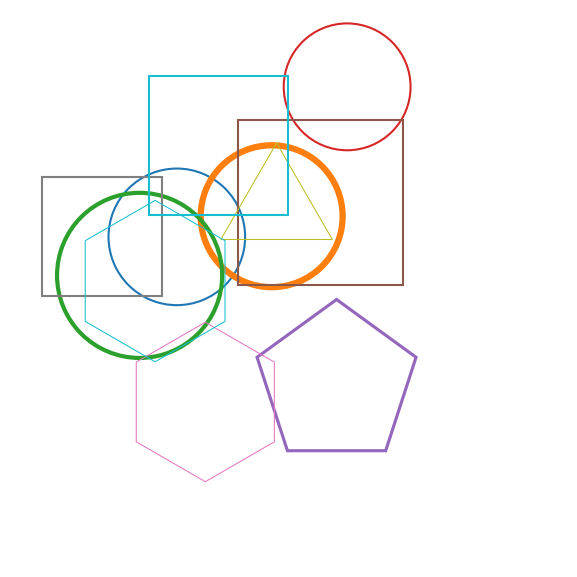[{"shape": "circle", "thickness": 1, "radius": 0.59, "center": [0.306, 0.589]}, {"shape": "circle", "thickness": 3, "radius": 0.61, "center": [0.47, 0.625]}, {"shape": "circle", "thickness": 2, "radius": 0.71, "center": [0.242, 0.522]}, {"shape": "circle", "thickness": 1, "radius": 0.55, "center": [0.601, 0.849]}, {"shape": "pentagon", "thickness": 1.5, "radius": 0.72, "center": [0.583, 0.336]}, {"shape": "square", "thickness": 1, "radius": 0.72, "center": [0.555, 0.649]}, {"shape": "hexagon", "thickness": 0.5, "radius": 0.69, "center": [0.356, 0.303]}, {"shape": "square", "thickness": 1, "radius": 0.52, "center": [0.177, 0.59]}, {"shape": "triangle", "thickness": 0.5, "radius": 0.56, "center": [0.479, 0.64]}, {"shape": "hexagon", "thickness": 0.5, "radius": 0.7, "center": [0.269, 0.512]}, {"shape": "square", "thickness": 1, "radius": 0.6, "center": [0.379, 0.747]}]